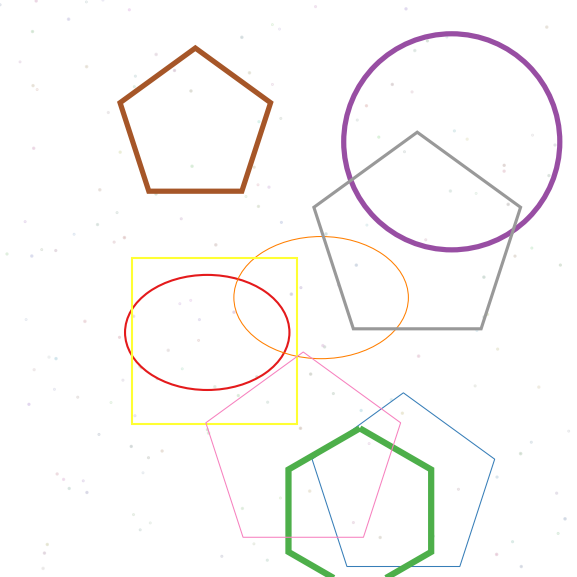[{"shape": "oval", "thickness": 1, "radius": 0.71, "center": [0.359, 0.423]}, {"shape": "pentagon", "thickness": 0.5, "radius": 0.83, "center": [0.698, 0.153]}, {"shape": "hexagon", "thickness": 3, "radius": 0.71, "center": [0.623, 0.115]}, {"shape": "circle", "thickness": 2.5, "radius": 0.94, "center": [0.782, 0.754]}, {"shape": "oval", "thickness": 0.5, "radius": 0.76, "center": [0.556, 0.484]}, {"shape": "square", "thickness": 1, "radius": 0.72, "center": [0.372, 0.409]}, {"shape": "pentagon", "thickness": 2.5, "radius": 0.69, "center": [0.338, 0.779]}, {"shape": "pentagon", "thickness": 0.5, "radius": 0.89, "center": [0.525, 0.212]}, {"shape": "pentagon", "thickness": 1.5, "radius": 0.94, "center": [0.722, 0.582]}]